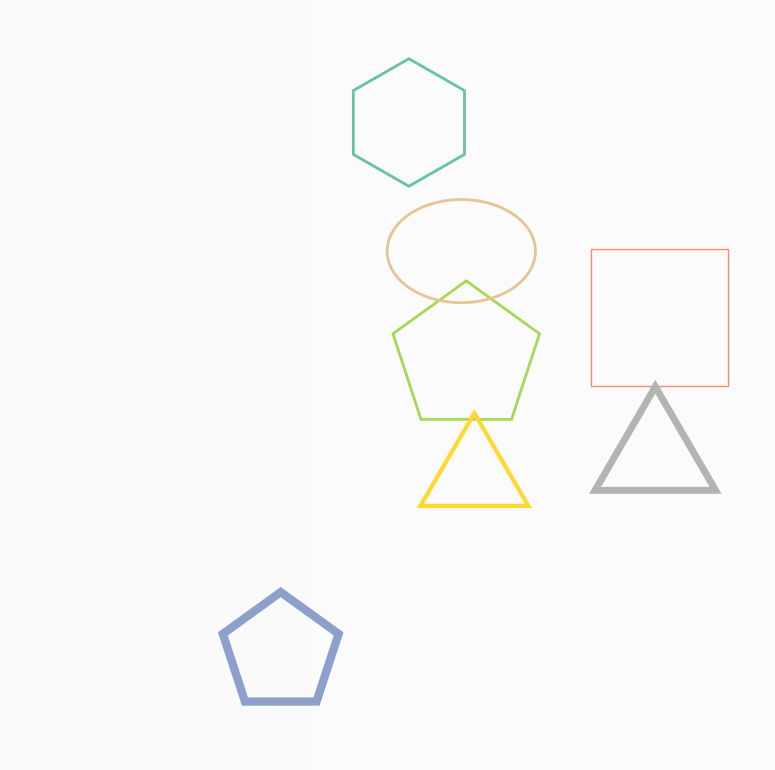[{"shape": "hexagon", "thickness": 1, "radius": 0.41, "center": [0.528, 0.841]}, {"shape": "square", "thickness": 0.5, "radius": 0.44, "center": [0.85, 0.588]}, {"shape": "pentagon", "thickness": 3, "radius": 0.39, "center": [0.362, 0.152]}, {"shape": "pentagon", "thickness": 1, "radius": 0.5, "center": [0.602, 0.536]}, {"shape": "triangle", "thickness": 1.5, "radius": 0.4, "center": [0.612, 0.383]}, {"shape": "oval", "thickness": 1, "radius": 0.48, "center": [0.595, 0.674]}, {"shape": "triangle", "thickness": 2.5, "radius": 0.45, "center": [0.846, 0.408]}]